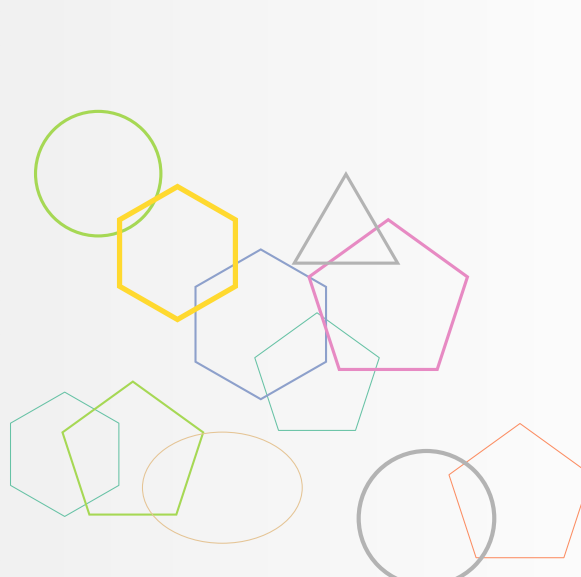[{"shape": "hexagon", "thickness": 0.5, "radius": 0.54, "center": [0.111, 0.212]}, {"shape": "pentagon", "thickness": 0.5, "radius": 0.56, "center": [0.545, 0.345]}, {"shape": "pentagon", "thickness": 0.5, "radius": 0.64, "center": [0.895, 0.137]}, {"shape": "hexagon", "thickness": 1, "radius": 0.65, "center": [0.449, 0.438]}, {"shape": "pentagon", "thickness": 1.5, "radius": 0.72, "center": [0.668, 0.475]}, {"shape": "pentagon", "thickness": 1, "radius": 0.64, "center": [0.229, 0.211]}, {"shape": "circle", "thickness": 1.5, "radius": 0.54, "center": [0.169, 0.698]}, {"shape": "hexagon", "thickness": 2.5, "radius": 0.58, "center": [0.305, 0.561]}, {"shape": "oval", "thickness": 0.5, "radius": 0.69, "center": [0.383, 0.155]}, {"shape": "triangle", "thickness": 1.5, "radius": 0.51, "center": [0.595, 0.595]}, {"shape": "circle", "thickness": 2, "radius": 0.58, "center": [0.734, 0.102]}]